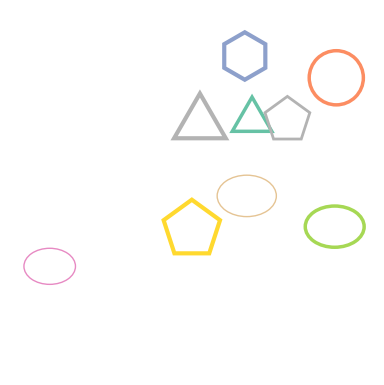[{"shape": "triangle", "thickness": 2.5, "radius": 0.3, "center": [0.655, 0.689]}, {"shape": "circle", "thickness": 2.5, "radius": 0.35, "center": [0.873, 0.798]}, {"shape": "hexagon", "thickness": 3, "radius": 0.31, "center": [0.636, 0.855]}, {"shape": "oval", "thickness": 1, "radius": 0.33, "center": [0.129, 0.308]}, {"shape": "oval", "thickness": 2.5, "radius": 0.38, "center": [0.869, 0.411]}, {"shape": "pentagon", "thickness": 3, "radius": 0.38, "center": [0.498, 0.404]}, {"shape": "oval", "thickness": 1, "radius": 0.38, "center": [0.641, 0.491]}, {"shape": "triangle", "thickness": 3, "radius": 0.39, "center": [0.519, 0.68]}, {"shape": "pentagon", "thickness": 2, "radius": 0.31, "center": [0.746, 0.688]}]